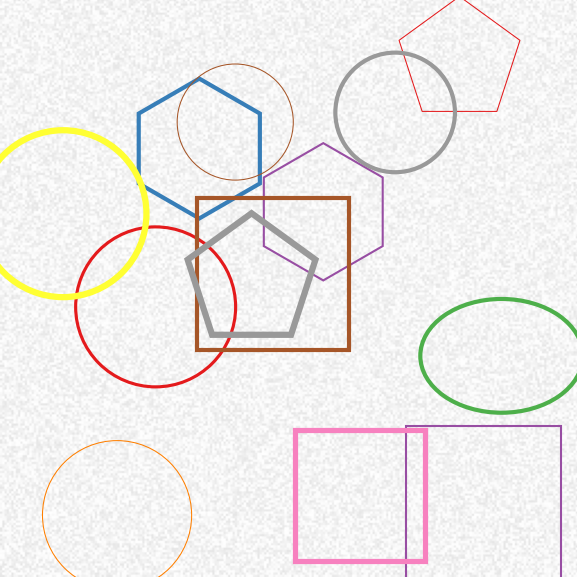[{"shape": "circle", "thickness": 1.5, "radius": 0.69, "center": [0.27, 0.468]}, {"shape": "pentagon", "thickness": 0.5, "radius": 0.55, "center": [0.796, 0.895]}, {"shape": "hexagon", "thickness": 2, "radius": 0.61, "center": [0.345, 0.742]}, {"shape": "oval", "thickness": 2, "radius": 0.7, "center": [0.869, 0.383]}, {"shape": "hexagon", "thickness": 1, "radius": 0.59, "center": [0.56, 0.632]}, {"shape": "square", "thickness": 1, "radius": 0.67, "center": [0.837, 0.128]}, {"shape": "circle", "thickness": 0.5, "radius": 0.65, "center": [0.203, 0.107]}, {"shape": "circle", "thickness": 3, "radius": 0.72, "center": [0.109, 0.629]}, {"shape": "square", "thickness": 2, "radius": 0.66, "center": [0.473, 0.524]}, {"shape": "circle", "thickness": 0.5, "radius": 0.5, "center": [0.407, 0.788]}, {"shape": "square", "thickness": 2.5, "radius": 0.56, "center": [0.624, 0.141]}, {"shape": "pentagon", "thickness": 3, "radius": 0.58, "center": [0.436, 0.514]}, {"shape": "circle", "thickness": 2, "radius": 0.52, "center": [0.684, 0.804]}]